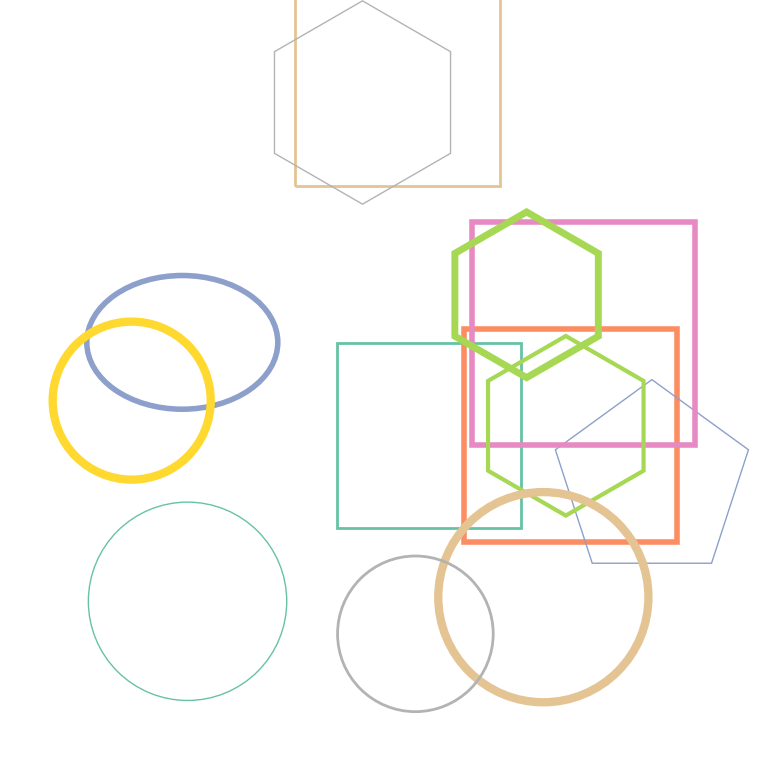[{"shape": "square", "thickness": 1, "radius": 0.6, "center": [0.557, 0.434]}, {"shape": "circle", "thickness": 0.5, "radius": 0.64, "center": [0.244, 0.219]}, {"shape": "square", "thickness": 2, "radius": 0.69, "center": [0.74, 0.434]}, {"shape": "pentagon", "thickness": 0.5, "radius": 0.66, "center": [0.847, 0.375]}, {"shape": "oval", "thickness": 2, "radius": 0.62, "center": [0.237, 0.555]}, {"shape": "square", "thickness": 2, "radius": 0.73, "center": [0.758, 0.567]}, {"shape": "hexagon", "thickness": 1.5, "radius": 0.58, "center": [0.735, 0.447]}, {"shape": "hexagon", "thickness": 2.5, "radius": 0.54, "center": [0.684, 0.617]}, {"shape": "circle", "thickness": 3, "radius": 0.51, "center": [0.171, 0.48]}, {"shape": "square", "thickness": 1, "radius": 0.67, "center": [0.516, 0.892]}, {"shape": "circle", "thickness": 3, "radius": 0.68, "center": [0.706, 0.224]}, {"shape": "circle", "thickness": 1, "radius": 0.51, "center": [0.539, 0.177]}, {"shape": "hexagon", "thickness": 0.5, "radius": 0.66, "center": [0.471, 0.867]}]